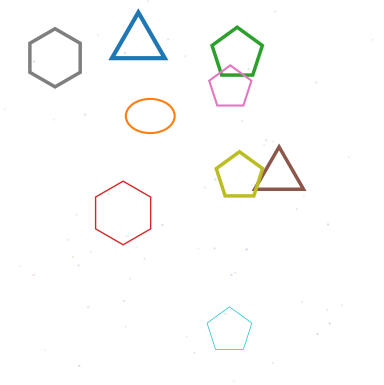[{"shape": "triangle", "thickness": 3, "radius": 0.4, "center": [0.359, 0.889]}, {"shape": "oval", "thickness": 1.5, "radius": 0.32, "center": [0.39, 0.699]}, {"shape": "pentagon", "thickness": 2.5, "radius": 0.34, "center": [0.616, 0.861]}, {"shape": "hexagon", "thickness": 1, "radius": 0.41, "center": [0.32, 0.447]}, {"shape": "triangle", "thickness": 2.5, "radius": 0.37, "center": [0.725, 0.545]}, {"shape": "pentagon", "thickness": 1.5, "radius": 0.29, "center": [0.598, 0.773]}, {"shape": "hexagon", "thickness": 2.5, "radius": 0.38, "center": [0.143, 0.85]}, {"shape": "pentagon", "thickness": 2.5, "radius": 0.32, "center": [0.622, 0.542]}, {"shape": "pentagon", "thickness": 0.5, "radius": 0.31, "center": [0.596, 0.142]}]